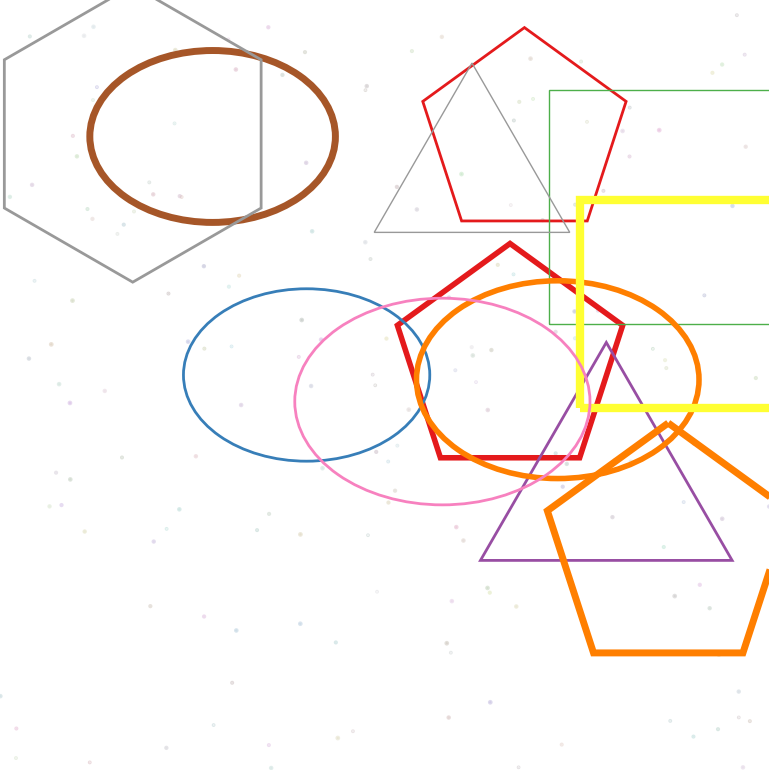[{"shape": "pentagon", "thickness": 2, "radius": 0.77, "center": [0.662, 0.53]}, {"shape": "pentagon", "thickness": 1, "radius": 0.69, "center": [0.681, 0.825]}, {"shape": "oval", "thickness": 1, "radius": 0.8, "center": [0.398, 0.513]}, {"shape": "square", "thickness": 0.5, "radius": 0.76, "center": [0.865, 0.731]}, {"shape": "triangle", "thickness": 1, "radius": 0.94, "center": [0.787, 0.367]}, {"shape": "pentagon", "thickness": 2.5, "radius": 0.83, "center": [0.868, 0.286]}, {"shape": "oval", "thickness": 2, "radius": 0.92, "center": [0.724, 0.507]}, {"shape": "square", "thickness": 3, "radius": 0.68, "center": [0.889, 0.606]}, {"shape": "oval", "thickness": 2.5, "radius": 0.8, "center": [0.276, 0.823]}, {"shape": "oval", "thickness": 1, "radius": 0.96, "center": [0.575, 0.479]}, {"shape": "hexagon", "thickness": 1, "radius": 0.96, "center": [0.172, 0.826]}, {"shape": "triangle", "thickness": 0.5, "radius": 0.73, "center": [0.613, 0.772]}]